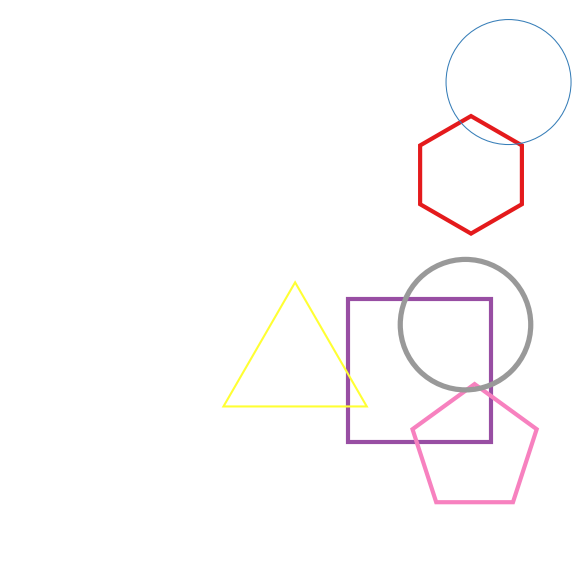[{"shape": "hexagon", "thickness": 2, "radius": 0.51, "center": [0.816, 0.696]}, {"shape": "circle", "thickness": 0.5, "radius": 0.54, "center": [0.881, 0.857]}, {"shape": "square", "thickness": 2, "radius": 0.62, "center": [0.727, 0.357]}, {"shape": "triangle", "thickness": 1, "radius": 0.72, "center": [0.511, 0.367]}, {"shape": "pentagon", "thickness": 2, "radius": 0.57, "center": [0.822, 0.221]}, {"shape": "circle", "thickness": 2.5, "radius": 0.56, "center": [0.806, 0.437]}]